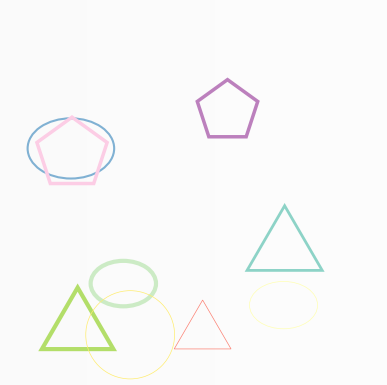[{"shape": "triangle", "thickness": 2, "radius": 0.56, "center": [0.735, 0.354]}, {"shape": "oval", "thickness": 0.5, "radius": 0.44, "center": [0.732, 0.208]}, {"shape": "triangle", "thickness": 0.5, "radius": 0.42, "center": [0.523, 0.136]}, {"shape": "oval", "thickness": 1.5, "radius": 0.56, "center": [0.183, 0.614]}, {"shape": "triangle", "thickness": 3, "radius": 0.53, "center": [0.2, 0.147]}, {"shape": "pentagon", "thickness": 2.5, "radius": 0.48, "center": [0.186, 0.6]}, {"shape": "pentagon", "thickness": 2.5, "radius": 0.41, "center": [0.587, 0.711]}, {"shape": "oval", "thickness": 3, "radius": 0.42, "center": [0.318, 0.263]}, {"shape": "circle", "thickness": 0.5, "radius": 0.57, "center": [0.336, 0.13]}]